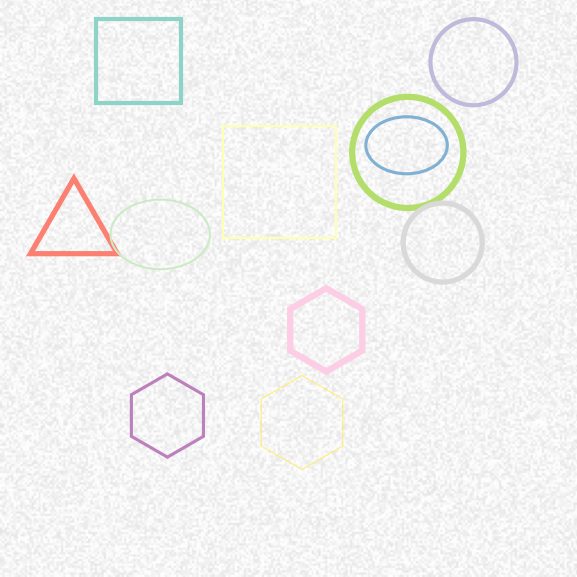[{"shape": "square", "thickness": 2, "radius": 0.37, "center": [0.24, 0.894]}, {"shape": "square", "thickness": 1, "radius": 0.49, "center": [0.484, 0.684]}, {"shape": "circle", "thickness": 2, "radius": 0.37, "center": [0.82, 0.891]}, {"shape": "triangle", "thickness": 2.5, "radius": 0.43, "center": [0.128, 0.603]}, {"shape": "oval", "thickness": 1.5, "radius": 0.35, "center": [0.704, 0.748]}, {"shape": "circle", "thickness": 3, "radius": 0.48, "center": [0.706, 0.735]}, {"shape": "hexagon", "thickness": 3, "radius": 0.36, "center": [0.565, 0.428]}, {"shape": "circle", "thickness": 2.5, "radius": 0.34, "center": [0.767, 0.579]}, {"shape": "hexagon", "thickness": 1.5, "radius": 0.36, "center": [0.29, 0.28]}, {"shape": "oval", "thickness": 1, "radius": 0.43, "center": [0.277, 0.593]}, {"shape": "hexagon", "thickness": 0.5, "radius": 0.41, "center": [0.523, 0.268]}]